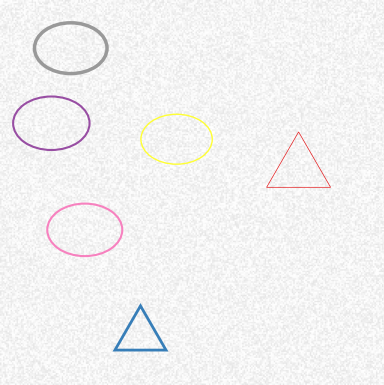[{"shape": "triangle", "thickness": 0.5, "radius": 0.48, "center": [0.776, 0.561]}, {"shape": "triangle", "thickness": 2, "radius": 0.38, "center": [0.365, 0.129]}, {"shape": "oval", "thickness": 1.5, "radius": 0.5, "center": [0.133, 0.68]}, {"shape": "oval", "thickness": 1, "radius": 0.46, "center": [0.459, 0.638]}, {"shape": "oval", "thickness": 1.5, "radius": 0.49, "center": [0.22, 0.403]}, {"shape": "oval", "thickness": 2.5, "radius": 0.47, "center": [0.184, 0.875]}]